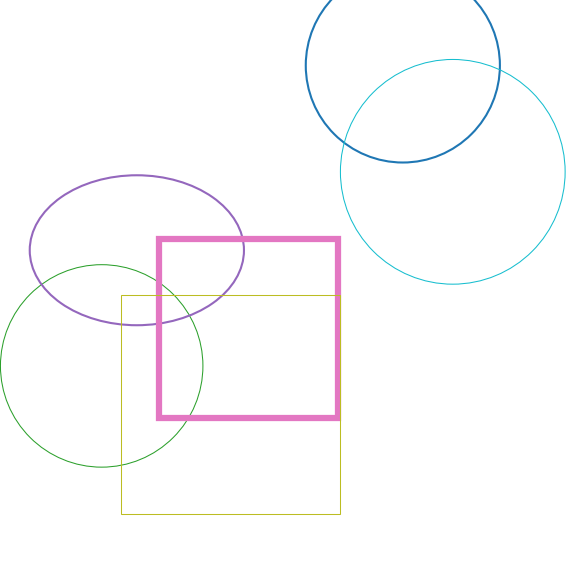[{"shape": "circle", "thickness": 1, "radius": 0.84, "center": [0.698, 0.886]}, {"shape": "circle", "thickness": 0.5, "radius": 0.88, "center": [0.176, 0.366]}, {"shape": "oval", "thickness": 1, "radius": 0.93, "center": [0.237, 0.566]}, {"shape": "square", "thickness": 3, "radius": 0.77, "center": [0.43, 0.431]}, {"shape": "square", "thickness": 0.5, "radius": 0.95, "center": [0.399, 0.299]}, {"shape": "circle", "thickness": 0.5, "radius": 0.97, "center": [0.784, 0.702]}]